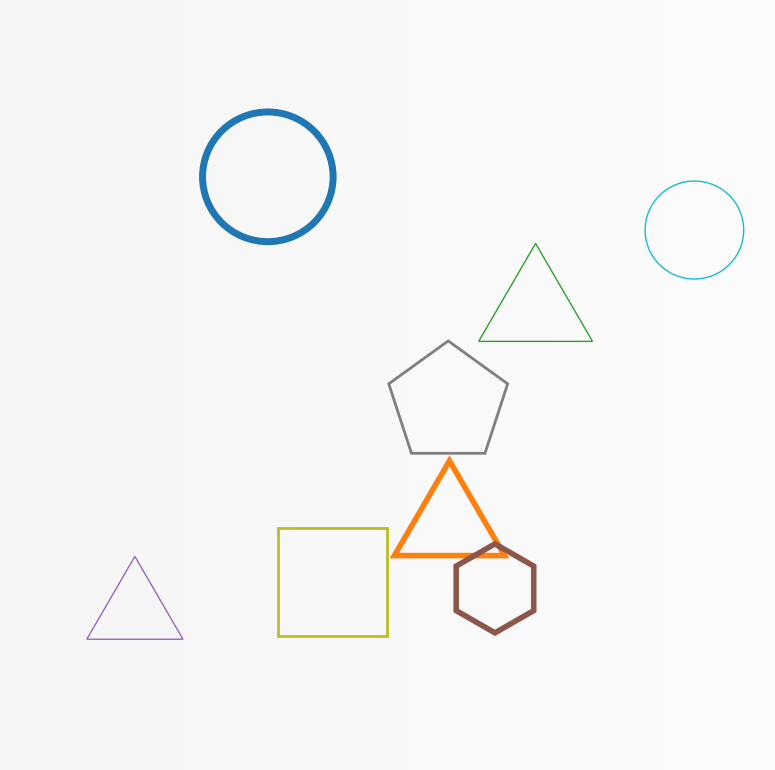[{"shape": "circle", "thickness": 2.5, "radius": 0.42, "center": [0.346, 0.77]}, {"shape": "triangle", "thickness": 2, "radius": 0.41, "center": [0.58, 0.319]}, {"shape": "triangle", "thickness": 0.5, "radius": 0.42, "center": [0.691, 0.599]}, {"shape": "triangle", "thickness": 0.5, "radius": 0.36, "center": [0.174, 0.206]}, {"shape": "hexagon", "thickness": 2, "radius": 0.29, "center": [0.639, 0.236]}, {"shape": "pentagon", "thickness": 1, "radius": 0.4, "center": [0.578, 0.477]}, {"shape": "square", "thickness": 1, "radius": 0.35, "center": [0.429, 0.244]}, {"shape": "circle", "thickness": 0.5, "radius": 0.32, "center": [0.896, 0.701]}]